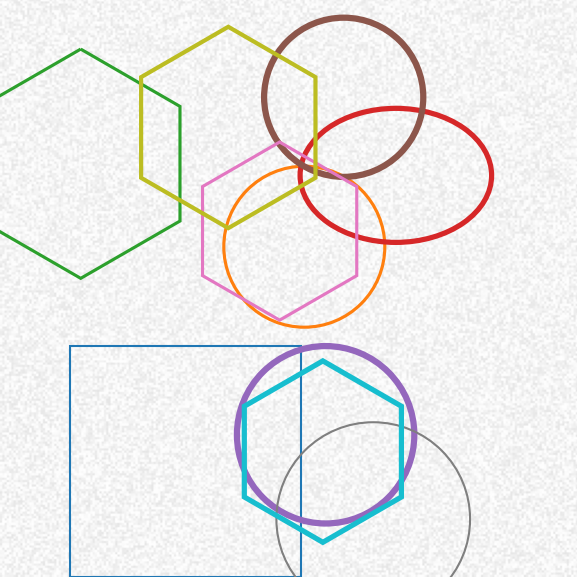[{"shape": "square", "thickness": 1, "radius": 1.0, "center": [0.321, 0.2]}, {"shape": "circle", "thickness": 1.5, "radius": 0.7, "center": [0.527, 0.572]}, {"shape": "hexagon", "thickness": 1.5, "radius": 0.99, "center": [0.14, 0.716]}, {"shape": "oval", "thickness": 2.5, "radius": 0.83, "center": [0.685, 0.695]}, {"shape": "circle", "thickness": 3, "radius": 0.77, "center": [0.564, 0.246]}, {"shape": "circle", "thickness": 3, "radius": 0.69, "center": [0.595, 0.831]}, {"shape": "hexagon", "thickness": 1.5, "radius": 0.77, "center": [0.484, 0.599]}, {"shape": "circle", "thickness": 1, "radius": 0.84, "center": [0.646, 0.1]}, {"shape": "hexagon", "thickness": 2, "radius": 0.87, "center": [0.395, 0.778]}, {"shape": "hexagon", "thickness": 2.5, "radius": 0.79, "center": [0.559, 0.217]}]